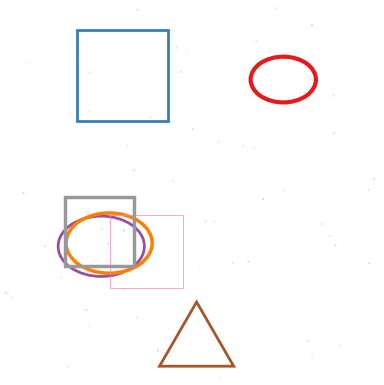[{"shape": "oval", "thickness": 3, "radius": 0.42, "center": [0.736, 0.793]}, {"shape": "square", "thickness": 2, "radius": 0.59, "center": [0.319, 0.803]}, {"shape": "oval", "thickness": 2, "radius": 0.56, "center": [0.263, 0.36]}, {"shape": "oval", "thickness": 2.5, "radius": 0.56, "center": [0.283, 0.369]}, {"shape": "triangle", "thickness": 2, "radius": 0.56, "center": [0.511, 0.104]}, {"shape": "square", "thickness": 0.5, "radius": 0.47, "center": [0.381, 0.347]}, {"shape": "square", "thickness": 2.5, "radius": 0.45, "center": [0.258, 0.398]}]